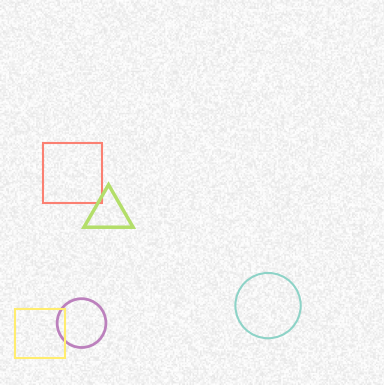[{"shape": "circle", "thickness": 1.5, "radius": 0.42, "center": [0.696, 0.206]}, {"shape": "square", "thickness": 1.5, "radius": 0.39, "center": [0.188, 0.551]}, {"shape": "triangle", "thickness": 2.5, "radius": 0.37, "center": [0.282, 0.447]}, {"shape": "circle", "thickness": 2, "radius": 0.32, "center": [0.212, 0.161]}, {"shape": "square", "thickness": 1.5, "radius": 0.32, "center": [0.104, 0.133]}]